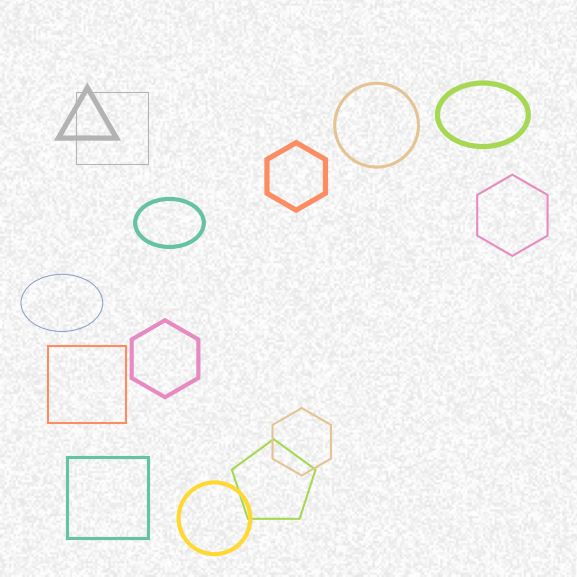[{"shape": "square", "thickness": 1.5, "radius": 0.35, "center": [0.186, 0.138]}, {"shape": "oval", "thickness": 2, "radius": 0.3, "center": [0.294, 0.613]}, {"shape": "hexagon", "thickness": 2.5, "radius": 0.29, "center": [0.513, 0.694]}, {"shape": "square", "thickness": 1, "radius": 0.34, "center": [0.151, 0.334]}, {"shape": "oval", "thickness": 0.5, "radius": 0.35, "center": [0.107, 0.475]}, {"shape": "hexagon", "thickness": 1, "radius": 0.35, "center": [0.887, 0.626]}, {"shape": "hexagon", "thickness": 2, "radius": 0.33, "center": [0.286, 0.378]}, {"shape": "oval", "thickness": 2.5, "radius": 0.39, "center": [0.836, 0.8]}, {"shape": "pentagon", "thickness": 1, "radius": 0.38, "center": [0.474, 0.162]}, {"shape": "circle", "thickness": 2, "radius": 0.31, "center": [0.371, 0.102]}, {"shape": "circle", "thickness": 1.5, "radius": 0.36, "center": [0.652, 0.782]}, {"shape": "hexagon", "thickness": 1, "radius": 0.29, "center": [0.523, 0.234]}, {"shape": "square", "thickness": 0.5, "radius": 0.31, "center": [0.194, 0.777]}, {"shape": "triangle", "thickness": 2.5, "radius": 0.29, "center": [0.151, 0.789]}]